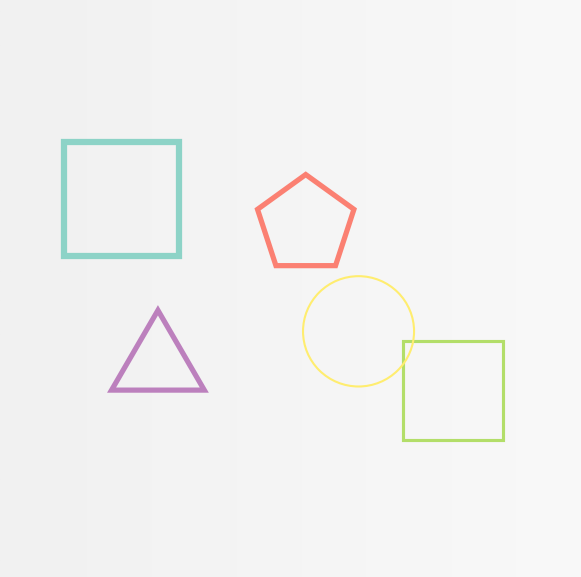[{"shape": "square", "thickness": 3, "radius": 0.49, "center": [0.209, 0.654]}, {"shape": "pentagon", "thickness": 2.5, "radius": 0.44, "center": [0.526, 0.61]}, {"shape": "square", "thickness": 1.5, "radius": 0.43, "center": [0.779, 0.323]}, {"shape": "triangle", "thickness": 2.5, "radius": 0.46, "center": [0.272, 0.37]}, {"shape": "circle", "thickness": 1, "radius": 0.48, "center": [0.617, 0.425]}]